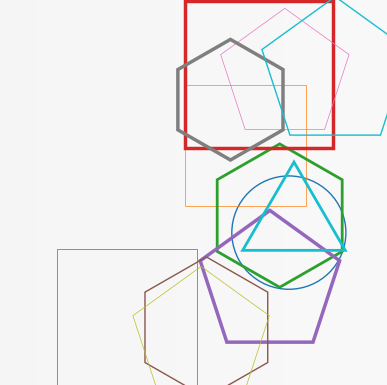[{"shape": "square", "thickness": 0.5, "radius": 0.91, "center": [0.328, 0.171]}, {"shape": "circle", "thickness": 1, "radius": 0.74, "center": [0.745, 0.396]}, {"shape": "square", "thickness": 0.5, "radius": 0.78, "center": [0.633, 0.621]}, {"shape": "hexagon", "thickness": 2, "radius": 0.93, "center": [0.722, 0.44]}, {"shape": "square", "thickness": 2.5, "radius": 0.96, "center": [0.668, 0.807]}, {"shape": "pentagon", "thickness": 2.5, "radius": 0.95, "center": [0.697, 0.264]}, {"shape": "hexagon", "thickness": 1, "radius": 0.91, "center": [0.533, 0.15]}, {"shape": "pentagon", "thickness": 0.5, "radius": 0.87, "center": [0.735, 0.804]}, {"shape": "hexagon", "thickness": 2.5, "radius": 0.78, "center": [0.595, 0.741]}, {"shape": "pentagon", "thickness": 0.5, "radius": 0.93, "center": [0.519, 0.123]}, {"shape": "pentagon", "thickness": 1, "radius": 0.99, "center": [0.865, 0.81]}, {"shape": "triangle", "thickness": 2, "radius": 0.76, "center": [0.759, 0.426]}]